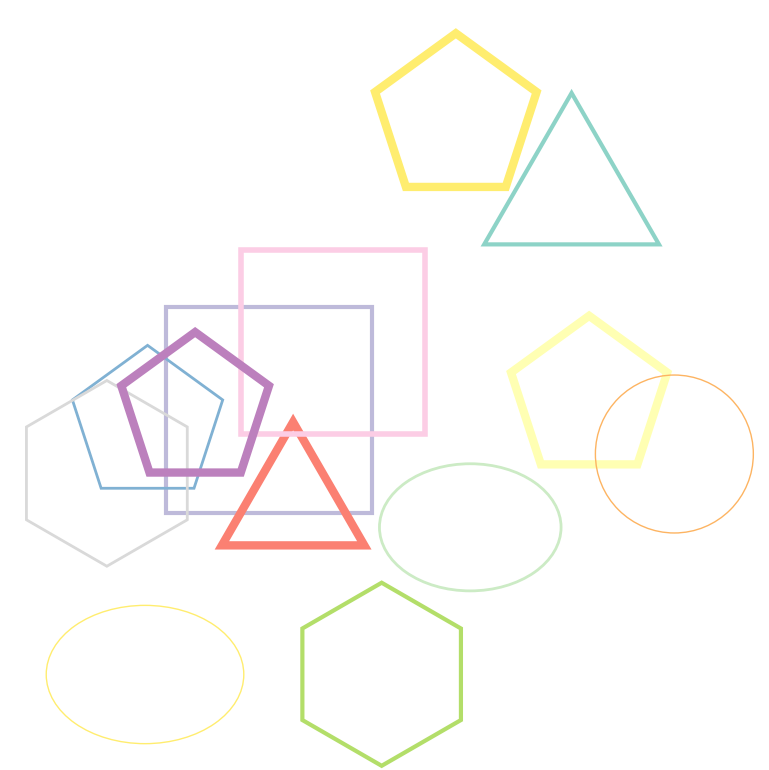[{"shape": "triangle", "thickness": 1.5, "radius": 0.66, "center": [0.742, 0.748]}, {"shape": "pentagon", "thickness": 3, "radius": 0.53, "center": [0.765, 0.483]}, {"shape": "square", "thickness": 1.5, "radius": 0.67, "center": [0.35, 0.467]}, {"shape": "triangle", "thickness": 3, "radius": 0.53, "center": [0.381, 0.345]}, {"shape": "pentagon", "thickness": 1, "radius": 0.51, "center": [0.192, 0.449]}, {"shape": "circle", "thickness": 0.5, "radius": 0.51, "center": [0.876, 0.41]}, {"shape": "hexagon", "thickness": 1.5, "radius": 0.59, "center": [0.496, 0.124]}, {"shape": "square", "thickness": 2, "radius": 0.6, "center": [0.432, 0.556]}, {"shape": "hexagon", "thickness": 1, "radius": 0.6, "center": [0.139, 0.385]}, {"shape": "pentagon", "thickness": 3, "radius": 0.5, "center": [0.253, 0.468]}, {"shape": "oval", "thickness": 1, "radius": 0.59, "center": [0.611, 0.315]}, {"shape": "pentagon", "thickness": 3, "radius": 0.55, "center": [0.592, 0.846]}, {"shape": "oval", "thickness": 0.5, "radius": 0.64, "center": [0.188, 0.124]}]